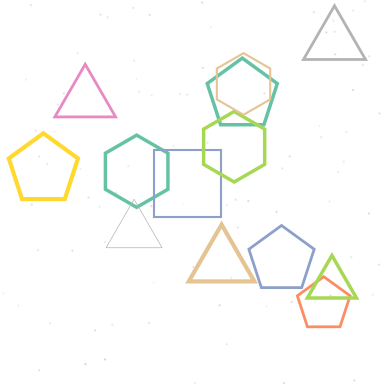[{"shape": "hexagon", "thickness": 2.5, "radius": 0.47, "center": [0.355, 0.555]}, {"shape": "pentagon", "thickness": 2.5, "radius": 0.48, "center": [0.629, 0.753]}, {"shape": "pentagon", "thickness": 2, "radius": 0.36, "center": [0.841, 0.209]}, {"shape": "square", "thickness": 1.5, "radius": 0.43, "center": [0.488, 0.522]}, {"shape": "pentagon", "thickness": 2, "radius": 0.45, "center": [0.731, 0.325]}, {"shape": "triangle", "thickness": 2, "radius": 0.46, "center": [0.221, 0.742]}, {"shape": "triangle", "thickness": 2.5, "radius": 0.37, "center": [0.862, 0.263]}, {"shape": "hexagon", "thickness": 2.5, "radius": 0.46, "center": [0.608, 0.619]}, {"shape": "pentagon", "thickness": 3, "radius": 0.47, "center": [0.113, 0.559]}, {"shape": "triangle", "thickness": 3, "radius": 0.49, "center": [0.576, 0.318]}, {"shape": "hexagon", "thickness": 1.5, "radius": 0.4, "center": [0.633, 0.782]}, {"shape": "triangle", "thickness": 2, "radius": 0.47, "center": [0.869, 0.892]}, {"shape": "triangle", "thickness": 0.5, "radius": 0.42, "center": [0.348, 0.398]}]